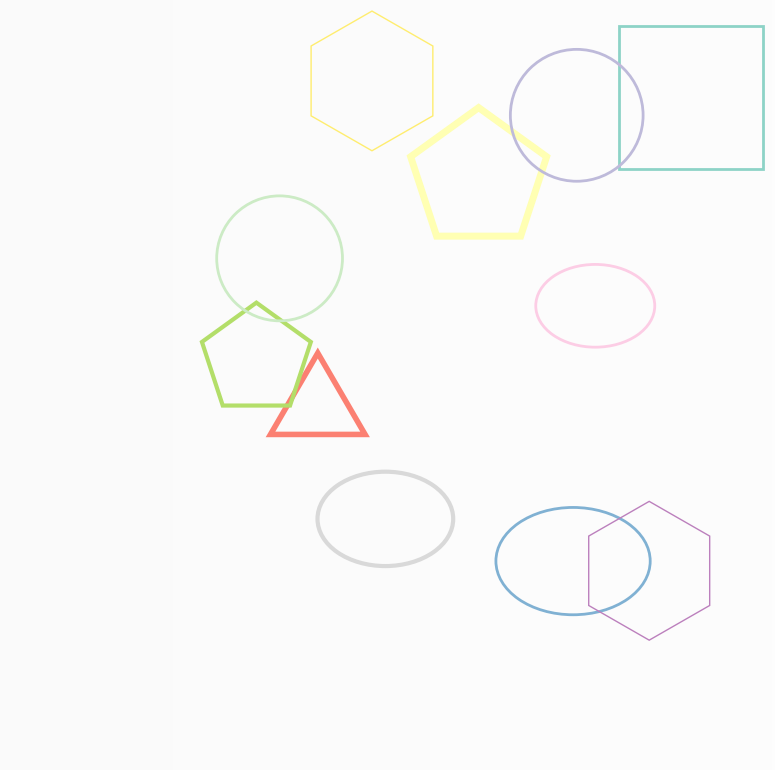[{"shape": "square", "thickness": 1, "radius": 0.47, "center": [0.892, 0.874]}, {"shape": "pentagon", "thickness": 2.5, "radius": 0.46, "center": [0.618, 0.768]}, {"shape": "circle", "thickness": 1, "radius": 0.43, "center": [0.744, 0.85]}, {"shape": "triangle", "thickness": 2, "radius": 0.35, "center": [0.41, 0.471]}, {"shape": "oval", "thickness": 1, "radius": 0.5, "center": [0.739, 0.271]}, {"shape": "pentagon", "thickness": 1.5, "radius": 0.37, "center": [0.331, 0.533]}, {"shape": "oval", "thickness": 1, "radius": 0.38, "center": [0.768, 0.603]}, {"shape": "oval", "thickness": 1.5, "radius": 0.44, "center": [0.497, 0.326]}, {"shape": "hexagon", "thickness": 0.5, "radius": 0.45, "center": [0.838, 0.259]}, {"shape": "circle", "thickness": 1, "radius": 0.41, "center": [0.361, 0.664]}, {"shape": "hexagon", "thickness": 0.5, "radius": 0.45, "center": [0.48, 0.895]}]